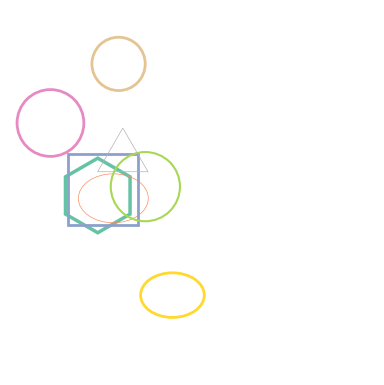[{"shape": "hexagon", "thickness": 2.5, "radius": 0.48, "center": [0.254, 0.492]}, {"shape": "oval", "thickness": 0.5, "radius": 0.45, "center": [0.294, 0.485]}, {"shape": "square", "thickness": 2, "radius": 0.46, "center": [0.267, 0.508]}, {"shape": "circle", "thickness": 2, "radius": 0.43, "center": [0.131, 0.681]}, {"shape": "circle", "thickness": 1.5, "radius": 0.45, "center": [0.378, 0.515]}, {"shape": "oval", "thickness": 2, "radius": 0.41, "center": [0.448, 0.233]}, {"shape": "circle", "thickness": 2, "radius": 0.35, "center": [0.308, 0.834]}, {"shape": "triangle", "thickness": 0.5, "radius": 0.38, "center": [0.319, 0.592]}]